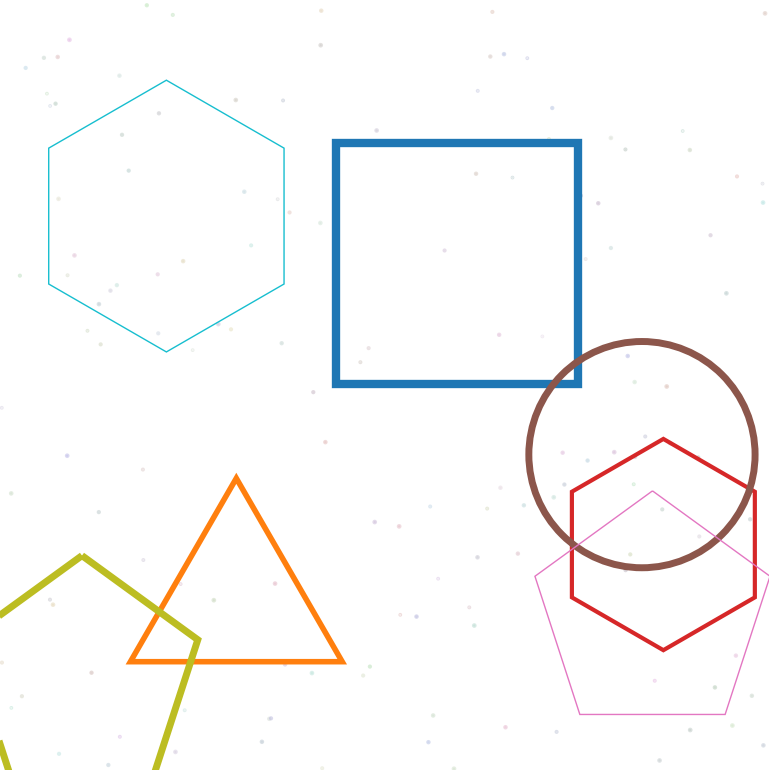[{"shape": "square", "thickness": 3, "radius": 0.78, "center": [0.593, 0.658]}, {"shape": "triangle", "thickness": 2, "radius": 0.79, "center": [0.307, 0.22]}, {"shape": "hexagon", "thickness": 1.5, "radius": 0.69, "center": [0.862, 0.293]}, {"shape": "circle", "thickness": 2.5, "radius": 0.73, "center": [0.834, 0.41]}, {"shape": "pentagon", "thickness": 0.5, "radius": 0.8, "center": [0.847, 0.202]}, {"shape": "pentagon", "thickness": 2.5, "radius": 0.79, "center": [0.106, 0.12]}, {"shape": "hexagon", "thickness": 0.5, "radius": 0.88, "center": [0.216, 0.719]}]